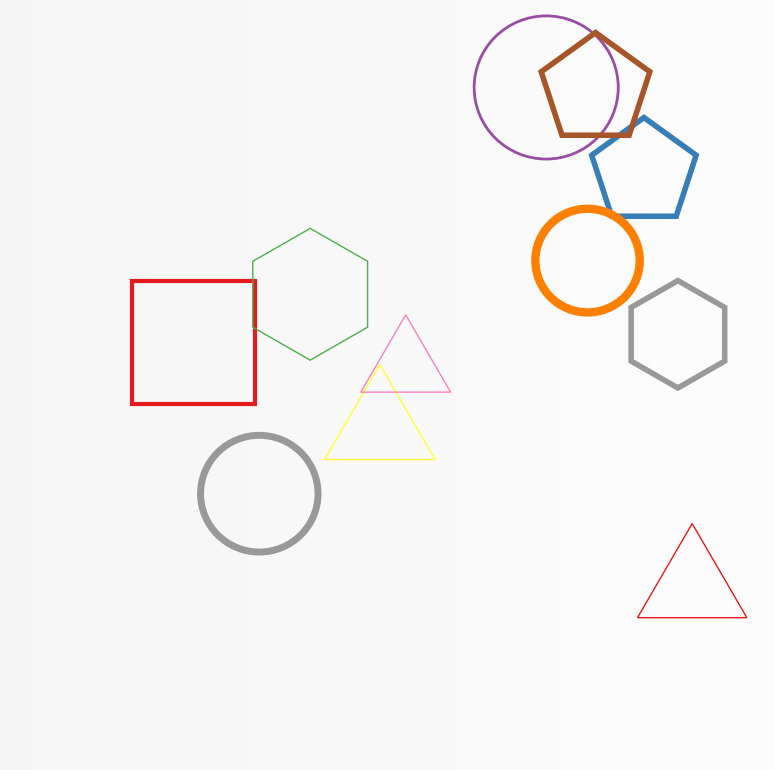[{"shape": "triangle", "thickness": 0.5, "radius": 0.41, "center": [0.893, 0.239]}, {"shape": "square", "thickness": 1.5, "radius": 0.4, "center": [0.25, 0.555]}, {"shape": "pentagon", "thickness": 2, "radius": 0.35, "center": [0.831, 0.777]}, {"shape": "hexagon", "thickness": 0.5, "radius": 0.43, "center": [0.4, 0.618]}, {"shape": "circle", "thickness": 1, "radius": 0.46, "center": [0.705, 0.886]}, {"shape": "circle", "thickness": 3, "radius": 0.34, "center": [0.758, 0.662]}, {"shape": "triangle", "thickness": 0.5, "radius": 0.41, "center": [0.49, 0.444]}, {"shape": "pentagon", "thickness": 2, "radius": 0.37, "center": [0.768, 0.884]}, {"shape": "triangle", "thickness": 0.5, "radius": 0.33, "center": [0.523, 0.524]}, {"shape": "circle", "thickness": 2.5, "radius": 0.38, "center": [0.335, 0.359]}, {"shape": "hexagon", "thickness": 2, "radius": 0.35, "center": [0.875, 0.566]}]